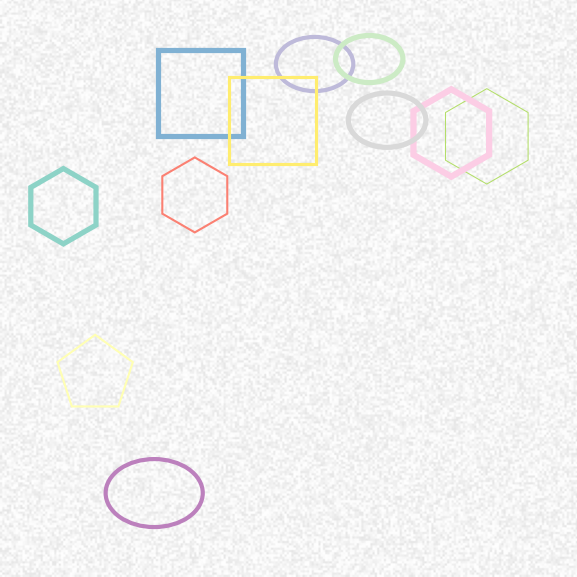[{"shape": "hexagon", "thickness": 2.5, "radius": 0.33, "center": [0.11, 0.642]}, {"shape": "pentagon", "thickness": 1, "radius": 0.34, "center": [0.165, 0.351]}, {"shape": "oval", "thickness": 2, "radius": 0.34, "center": [0.545, 0.888]}, {"shape": "hexagon", "thickness": 1, "radius": 0.32, "center": [0.337, 0.662]}, {"shape": "square", "thickness": 2.5, "radius": 0.37, "center": [0.347, 0.838]}, {"shape": "hexagon", "thickness": 0.5, "radius": 0.41, "center": [0.843, 0.763]}, {"shape": "hexagon", "thickness": 3, "radius": 0.38, "center": [0.781, 0.769]}, {"shape": "oval", "thickness": 2.5, "radius": 0.34, "center": [0.67, 0.791]}, {"shape": "oval", "thickness": 2, "radius": 0.42, "center": [0.267, 0.145]}, {"shape": "oval", "thickness": 2.5, "radius": 0.29, "center": [0.639, 0.897]}, {"shape": "square", "thickness": 1.5, "radius": 0.38, "center": [0.471, 0.791]}]